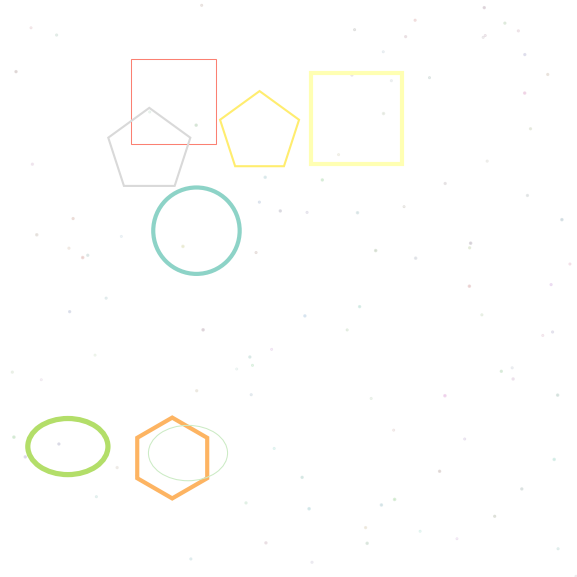[{"shape": "circle", "thickness": 2, "radius": 0.37, "center": [0.34, 0.6]}, {"shape": "square", "thickness": 2, "radius": 0.39, "center": [0.618, 0.795]}, {"shape": "square", "thickness": 0.5, "radius": 0.37, "center": [0.3, 0.824]}, {"shape": "hexagon", "thickness": 2, "radius": 0.35, "center": [0.298, 0.206]}, {"shape": "oval", "thickness": 2.5, "radius": 0.35, "center": [0.118, 0.226]}, {"shape": "pentagon", "thickness": 1, "radius": 0.37, "center": [0.259, 0.738]}, {"shape": "oval", "thickness": 0.5, "radius": 0.34, "center": [0.326, 0.215]}, {"shape": "pentagon", "thickness": 1, "radius": 0.36, "center": [0.449, 0.77]}]